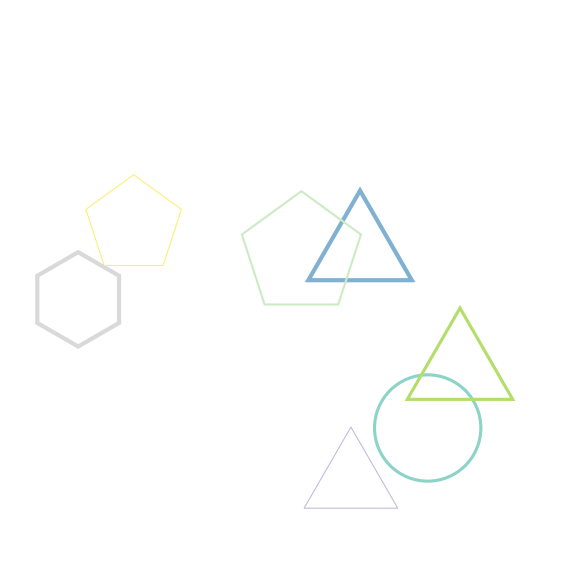[{"shape": "circle", "thickness": 1.5, "radius": 0.46, "center": [0.741, 0.258]}, {"shape": "triangle", "thickness": 0.5, "radius": 0.47, "center": [0.608, 0.166]}, {"shape": "triangle", "thickness": 2, "radius": 0.52, "center": [0.623, 0.566]}, {"shape": "triangle", "thickness": 1.5, "radius": 0.53, "center": [0.797, 0.36]}, {"shape": "hexagon", "thickness": 2, "radius": 0.41, "center": [0.135, 0.481]}, {"shape": "pentagon", "thickness": 1, "radius": 0.54, "center": [0.522, 0.56]}, {"shape": "pentagon", "thickness": 0.5, "radius": 0.43, "center": [0.231, 0.61]}]